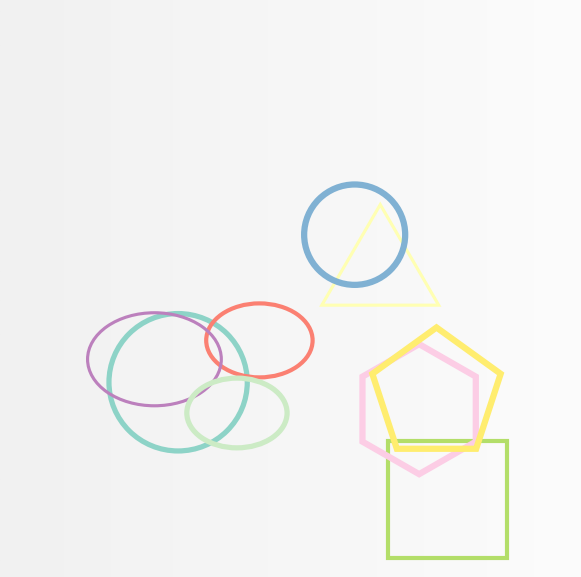[{"shape": "circle", "thickness": 2.5, "radius": 0.59, "center": [0.306, 0.337]}, {"shape": "triangle", "thickness": 1.5, "radius": 0.58, "center": [0.654, 0.529]}, {"shape": "oval", "thickness": 2, "radius": 0.46, "center": [0.446, 0.41]}, {"shape": "circle", "thickness": 3, "radius": 0.43, "center": [0.61, 0.593]}, {"shape": "square", "thickness": 2, "radius": 0.51, "center": [0.77, 0.135]}, {"shape": "hexagon", "thickness": 3, "radius": 0.56, "center": [0.721, 0.291]}, {"shape": "oval", "thickness": 1.5, "radius": 0.58, "center": [0.266, 0.377]}, {"shape": "oval", "thickness": 2.5, "radius": 0.43, "center": [0.408, 0.284]}, {"shape": "pentagon", "thickness": 3, "radius": 0.58, "center": [0.751, 0.316]}]